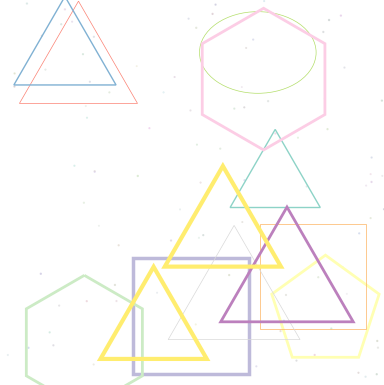[{"shape": "triangle", "thickness": 1, "radius": 0.68, "center": [0.715, 0.529]}, {"shape": "pentagon", "thickness": 2, "radius": 0.73, "center": [0.845, 0.191]}, {"shape": "square", "thickness": 2.5, "radius": 0.76, "center": [0.497, 0.18]}, {"shape": "triangle", "thickness": 0.5, "radius": 0.89, "center": [0.204, 0.82]}, {"shape": "triangle", "thickness": 1, "radius": 0.77, "center": [0.169, 0.856]}, {"shape": "square", "thickness": 0.5, "radius": 0.69, "center": [0.813, 0.282]}, {"shape": "oval", "thickness": 0.5, "radius": 0.76, "center": [0.67, 0.864]}, {"shape": "hexagon", "thickness": 2, "radius": 0.92, "center": [0.685, 0.795]}, {"shape": "triangle", "thickness": 0.5, "radius": 0.99, "center": [0.608, 0.217]}, {"shape": "triangle", "thickness": 2, "radius": 0.99, "center": [0.745, 0.263]}, {"shape": "hexagon", "thickness": 2, "radius": 0.87, "center": [0.219, 0.111]}, {"shape": "triangle", "thickness": 3, "radius": 0.87, "center": [0.579, 0.395]}, {"shape": "triangle", "thickness": 3, "radius": 0.8, "center": [0.399, 0.147]}]